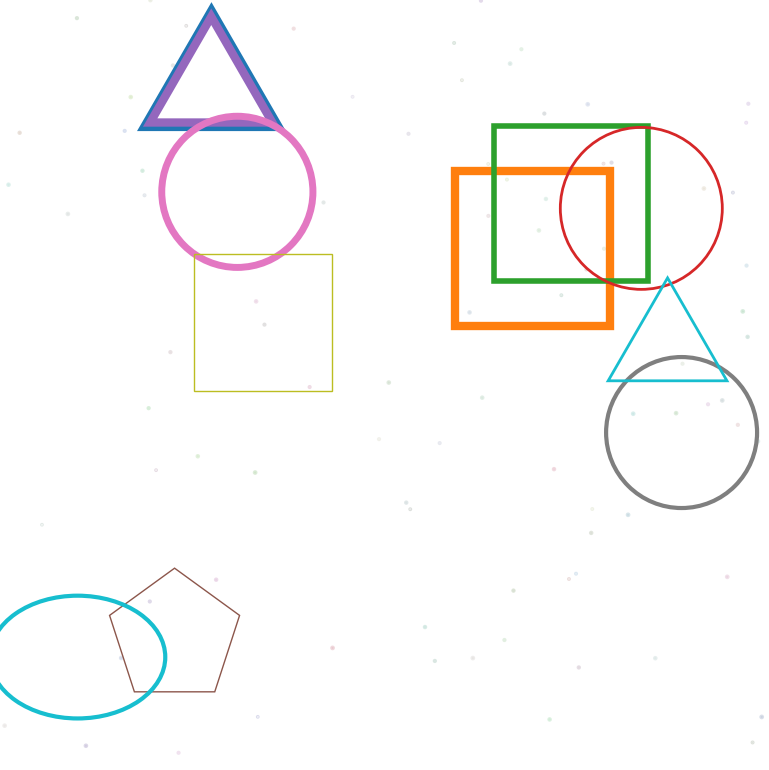[{"shape": "triangle", "thickness": 3, "radius": 0.5, "center": [0.275, 0.886]}, {"shape": "square", "thickness": 3, "radius": 0.5, "center": [0.691, 0.678]}, {"shape": "square", "thickness": 2, "radius": 0.5, "center": [0.742, 0.736]}, {"shape": "circle", "thickness": 1, "radius": 0.53, "center": [0.833, 0.729]}, {"shape": "triangle", "thickness": 3, "radius": 0.46, "center": [0.274, 0.887]}, {"shape": "pentagon", "thickness": 0.5, "radius": 0.44, "center": [0.227, 0.173]}, {"shape": "circle", "thickness": 2.5, "radius": 0.49, "center": [0.308, 0.751]}, {"shape": "circle", "thickness": 1.5, "radius": 0.49, "center": [0.885, 0.438]}, {"shape": "square", "thickness": 0.5, "radius": 0.45, "center": [0.342, 0.581]}, {"shape": "oval", "thickness": 1.5, "radius": 0.57, "center": [0.101, 0.147]}, {"shape": "triangle", "thickness": 1, "radius": 0.45, "center": [0.867, 0.55]}]